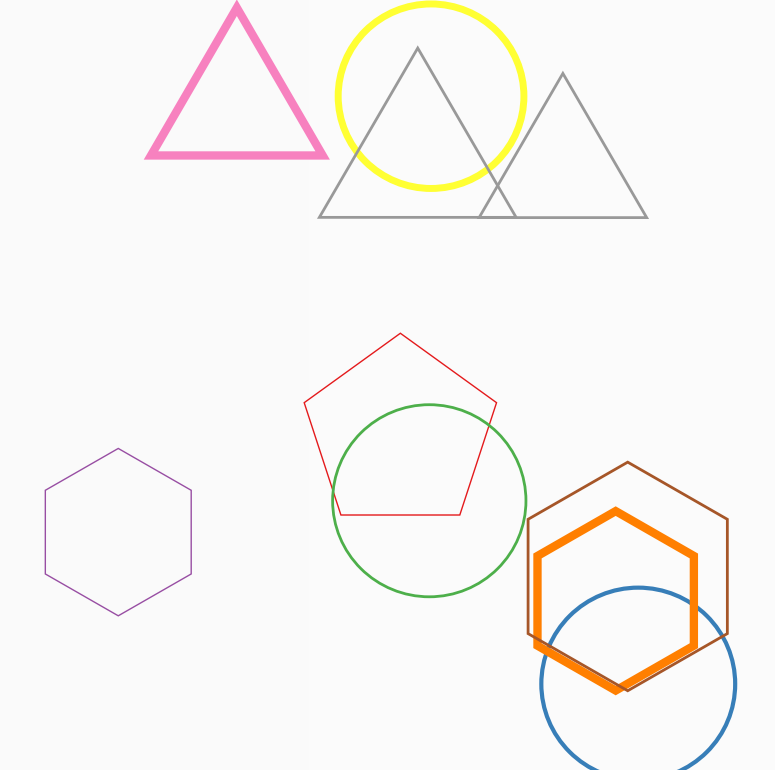[{"shape": "pentagon", "thickness": 0.5, "radius": 0.65, "center": [0.517, 0.437]}, {"shape": "circle", "thickness": 1.5, "radius": 0.63, "center": [0.824, 0.112]}, {"shape": "circle", "thickness": 1, "radius": 0.62, "center": [0.554, 0.35]}, {"shape": "hexagon", "thickness": 0.5, "radius": 0.54, "center": [0.153, 0.309]}, {"shape": "hexagon", "thickness": 3, "radius": 0.58, "center": [0.794, 0.22]}, {"shape": "circle", "thickness": 2.5, "radius": 0.6, "center": [0.556, 0.875]}, {"shape": "hexagon", "thickness": 1, "radius": 0.74, "center": [0.81, 0.251]}, {"shape": "triangle", "thickness": 3, "radius": 0.64, "center": [0.306, 0.862]}, {"shape": "triangle", "thickness": 1, "radius": 0.73, "center": [0.539, 0.791]}, {"shape": "triangle", "thickness": 1, "radius": 0.62, "center": [0.726, 0.78]}]